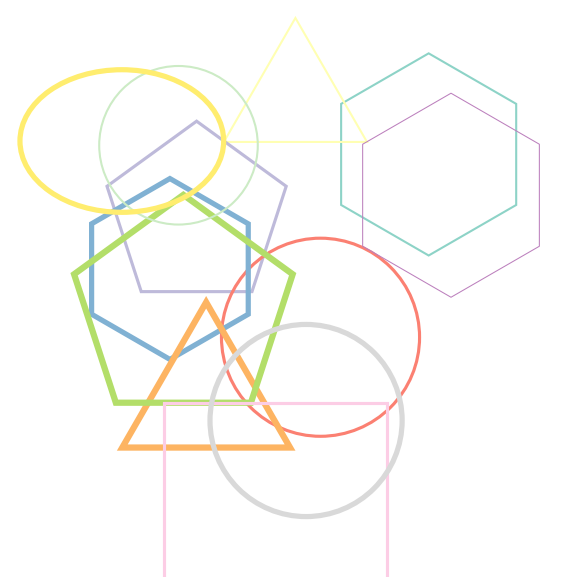[{"shape": "hexagon", "thickness": 1, "radius": 0.88, "center": [0.742, 0.732]}, {"shape": "triangle", "thickness": 1, "radius": 0.72, "center": [0.512, 0.825]}, {"shape": "pentagon", "thickness": 1.5, "radius": 0.82, "center": [0.34, 0.626]}, {"shape": "circle", "thickness": 1.5, "radius": 0.86, "center": [0.555, 0.415]}, {"shape": "hexagon", "thickness": 2.5, "radius": 0.78, "center": [0.294, 0.533]}, {"shape": "triangle", "thickness": 3, "radius": 0.84, "center": [0.357, 0.308]}, {"shape": "pentagon", "thickness": 3, "radius": 0.99, "center": [0.318, 0.463]}, {"shape": "square", "thickness": 1.5, "radius": 0.97, "center": [0.477, 0.109]}, {"shape": "circle", "thickness": 2.5, "radius": 0.83, "center": [0.53, 0.271]}, {"shape": "hexagon", "thickness": 0.5, "radius": 0.88, "center": [0.781, 0.661]}, {"shape": "circle", "thickness": 1, "radius": 0.69, "center": [0.309, 0.748]}, {"shape": "oval", "thickness": 2.5, "radius": 0.88, "center": [0.211, 0.755]}]